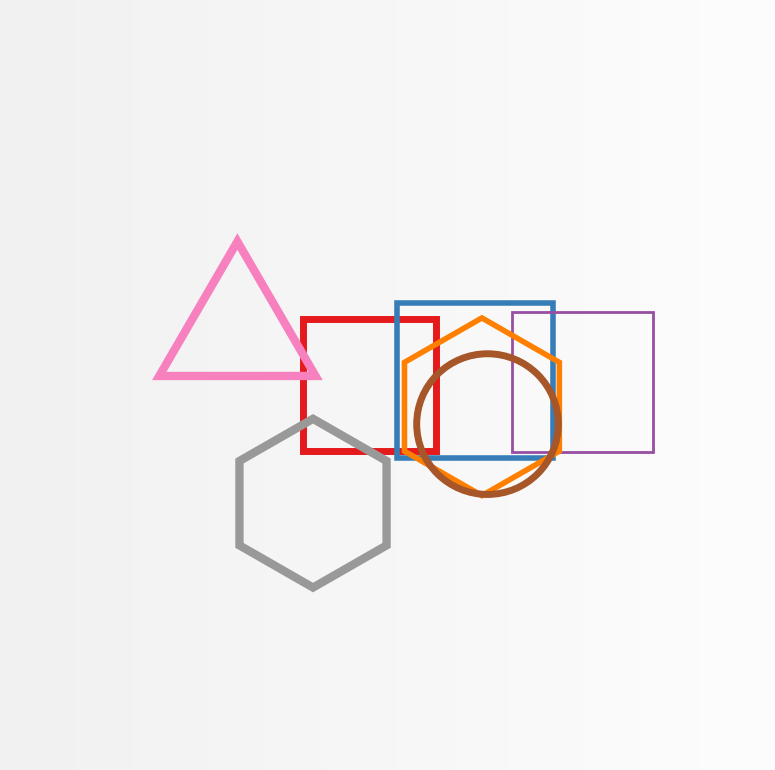[{"shape": "square", "thickness": 2.5, "radius": 0.43, "center": [0.477, 0.5]}, {"shape": "square", "thickness": 2, "radius": 0.5, "center": [0.613, 0.506]}, {"shape": "square", "thickness": 1, "radius": 0.45, "center": [0.752, 0.504]}, {"shape": "hexagon", "thickness": 2, "radius": 0.58, "center": [0.622, 0.472]}, {"shape": "circle", "thickness": 2.5, "radius": 0.46, "center": [0.629, 0.449]}, {"shape": "triangle", "thickness": 3, "radius": 0.58, "center": [0.306, 0.57]}, {"shape": "hexagon", "thickness": 3, "radius": 0.55, "center": [0.404, 0.347]}]